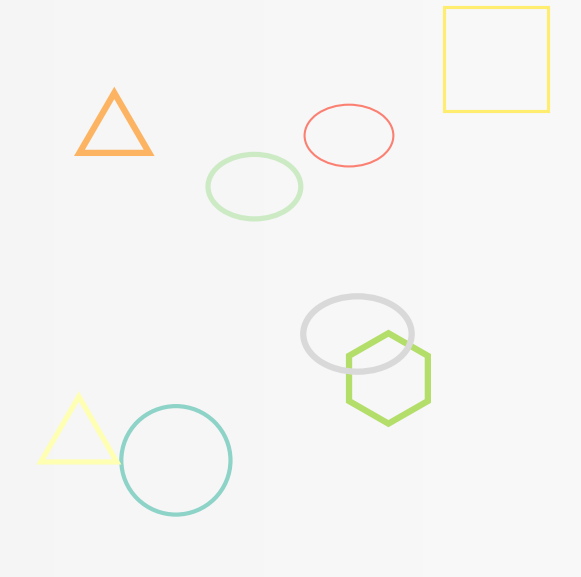[{"shape": "circle", "thickness": 2, "radius": 0.47, "center": [0.303, 0.202]}, {"shape": "triangle", "thickness": 2.5, "radius": 0.38, "center": [0.136, 0.237]}, {"shape": "oval", "thickness": 1, "radius": 0.38, "center": [0.6, 0.764]}, {"shape": "triangle", "thickness": 3, "radius": 0.35, "center": [0.197, 0.769]}, {"shape": "hexagon", "thickness": 3, "radius": 0.39, "center": [0.668, 0.344]}, {"shape": "oval", "thickness": 3, "radius": 0.47, "center": [0.615, 0.421]}, {"shape": "oval", "thickness": 2.5, "radius": 0.4, "center": [0.438, 0.676]}, {"shape": "square", "thickness": 1.5, "radius": 0.45, "center": [0.853, 0.897]}]